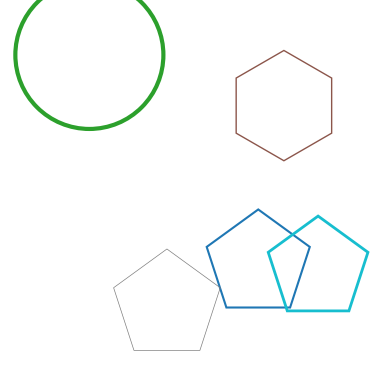[{"shape": "pentagon", "thickness": 1.5, "radius": 0.7, "center": [0.671, 0.315]}, {"shape": "circle", "thickness": 3, "radius": 0.96, "center": [0.232, 0.857]}, {"shape": "hexagon", "thickness": 1, "radius": 0.72, "center": [0.737, 0.726]}, {"shape": "pentagon", "thickness": 0.5, "radius": 0.73, "center": [0.434, 0.208]}, {"shape": "pentagon", "thickness": 2, "radius": 0.68, "center": [0.826, 0.303]}]